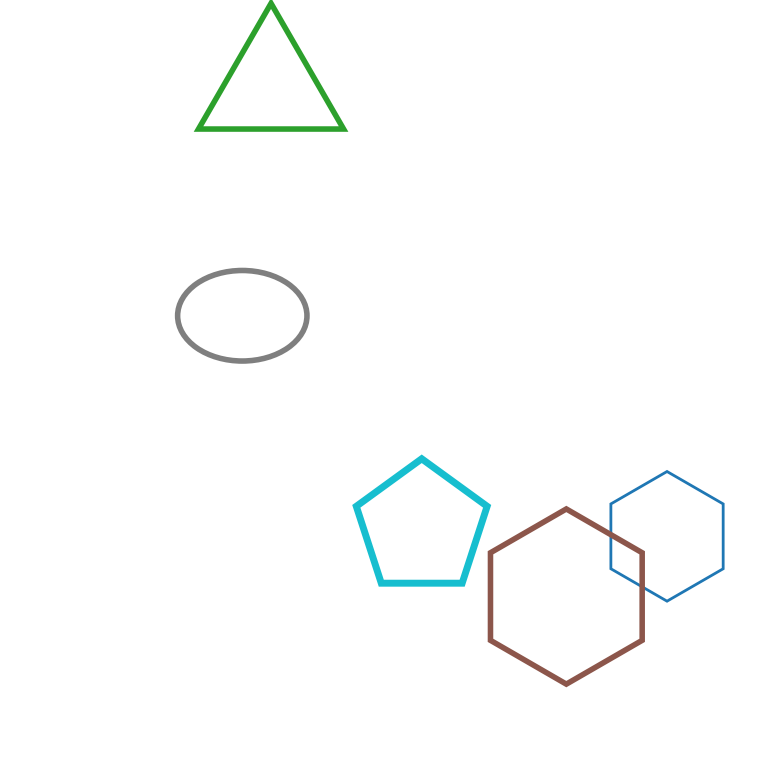[{"shape": "hexagon", "thickness": 1, "radius": 0.42, "center": [0.866, 0.303]}, {"shape": "triangle", "thickness": 2, "radius": 0.54, "center": [0.352, 0.887]}, {"shape": "hexagon", "thickness": 2, "radius": 0.57, "center": [0.735, 0.225]}, {"shape": "oval", "thickness": 2, "radius": 0.42, "center": [0.315, 0.59]}, {"shape": "pentagon", "thickness": 2.5, "radius": 0.45, "center": [0.548, 0.315]}]